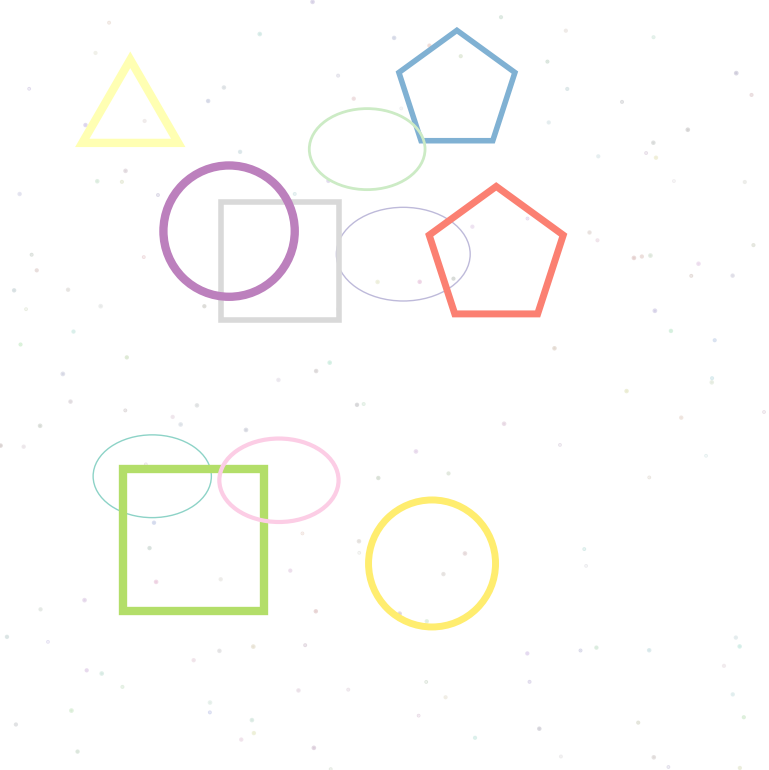[{"shape": "oval", "thickness": 0.5, "radius": 0.38, "center": [0.198, 0.381]}, {"shape": "triangle", "thickness": 3, "radius": 0.36, "center": [0.169, 0.85]}, {"shape": "oval", "thickness": 0.5, "radius": 0.43, "center": [0.524, 0.67]}, {"shape": "pentagon", "thickness": 2.5, "radius": 0.46, "center": [0.644, 0.666]}, {"shape": "pentagon", "thickness": 2, "radius": 0.4, "center": [0.593, 0.881]}, {"shape": "square", "thickness": 3, "radius": 0.46, "center": [0.251, 0.299]}, {"shape": "oval", "thickness": 1.5, "radius": 0.39, "center": [0.362, 0.376]}, {"shape": "square", "thickness": 2, "radius": 0.38, "center": [0.364, 0.661]}, {"shape": "circle", "thickness": 3, "radius": 0.43, "center": [0.298, 0.7]}, {"shape": "oval", "thickness": 1, "radius": 0.38, "center": [0.477, 0.806]}, {"shape": "circle", "thickness": 2.5, "radius": 0.41, "center": [0.561, 0.268]}]